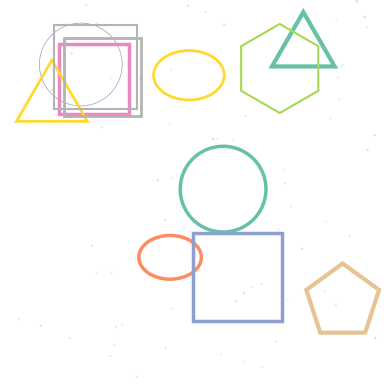[{"shape": "circle", "thickness": 2.5, "radius": 0.56, "center": [0.579, 0.509]}, {"shape": "triangle", "thickness": 3, "radius": 0.47, "center": [0.788, 0.874]}, {"shape": "oval", "thickness": 2.5, "radius": 0.41, "center": [0.442, 0.332]}, {"shape": "square", "thickness": 2.5, "radius": 0.57, "center": [0.617, 0.281]}, {"shape": "circle", "thickness": 0.5, "radius": 0.54, "center": [0.21, 0.833]}, {"shape": "square", "thickness": 2.5, "radius": 0.46, "center": [0.244, 0.795]}, {"shape": "hexagon", "thickness": 1.5, "radius": 0.58, "center": [0.727, 0.822]}, {"shape": "oval", "thickness": 2, "radius": 0.46, "center": [0.491, 0.805]}, {"shape": "triangle", "thickness": 2, "radius": 0.53, "center": [0.135, 0.738]}, {"shape": "pentagon", "thickness": 3, "radius": 0.5, "center": [0.89, 0.216]}, {"shape": "square", "thickness": 1.5, "radius": 0.54, "center": [0.248, 0.826]}, {"shape": "square", "thickness": 2, "radius": 0.51, "center": [0.266, 0.8]}]